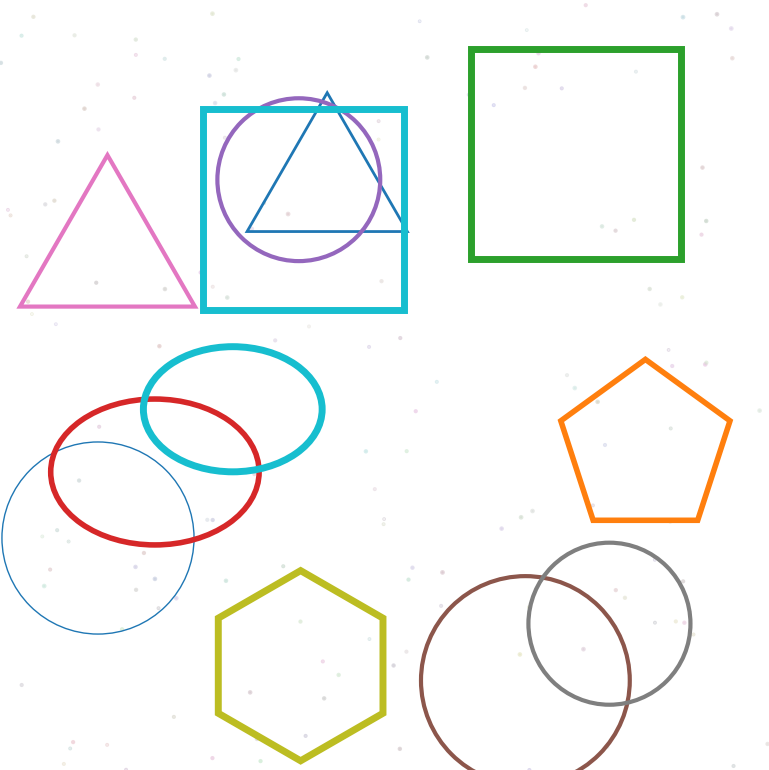[{"shape": "circle", "thickness": 0.5, "radius": 0.62, "center": [0.127, 0.301]}, {"shape": "triangle", "thickness": 1, "radius": 0.6, "center": [0.425, 0.759]}, {"shape": "pentagon", "thickness": 2, "radius": 0.58, "center": [0.838, 0.418]}, {"shape": "square", "thickness": 2.5, "radius": 0.68, "center": [0.748, 0.8]}, {"shape": "oval", "thickness": 2, "radius": 0.68, "center": [0.201, 0.387]}, {"shape": "circle", "thickness": 1.5, "radius": 0.53, "center": [0.388, 0.767]}, {"shape": "circle", "thickness": 1.5, "radius": 0.68, "center": [0.682, 0.116]}, {"shape": "triangle", "thickness": 1.5, "radius": 0.66, "center": [0.14, 0.667]}, {"shape": "circle", "thickness": 1.5, "radius": 0.53, "center": [0.791, 0.19]}, {"shape": "hexagon", "thickness": 2.5, "radius": 0.62, "center": [0.39, 0.135]}, {"shape": "square", "thickness": 2.5, "radius": 0.65, "center": [0.395, 0.728]}, {"shape": "oval", "thickness": 2.5, "radius": 0.58, "center": [0.302, 0.469]}]